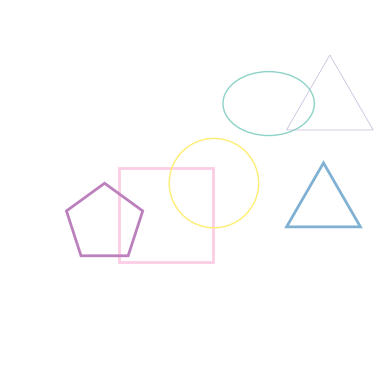[{"shape": "oval", "thickness": 1, "radius": 0.59, "center": [0.698, 0.731]}, {"shape": "triangle", "thickness": 0.5, "radius": 0.65, "center": [0.857, 0.727]}, {"shape": "triangle", "thickness": 2, "radius": 0.55, "center": [0.84, 0.466]}, {"shape": "square", "thickness": 2, "radius": 0.61, "center": [0.432, 0.442]}, {"shape": "pentagon", "thickness": 2, "radius": 0.52, "center": [0.272, 0.42]}, {"shape": "circle", "thickness": 1, "radius": 0.58, "center": [0.556, 0.524]}]